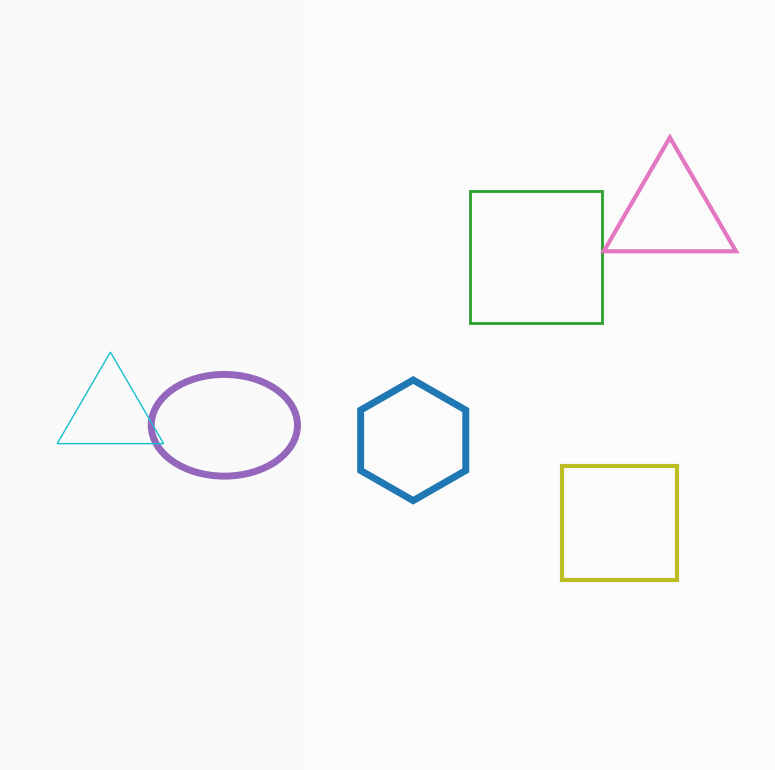[{"shape": "hexagon", "thickness": 2.5, "radius": 0.39, "center": [0.533, 0.428]}, {"shape": "square", "thickness": 1, "radius": 0.43, "center": [0.692, 0.666]}, {"shape": "oval", "thickness": 2.5, "radius": 0.47, "center": [0.289, 0.448]}, {"shape": "triangle", "thickness": 1.5, "radius": 0.49, "center": [0.864, 0.723]}, {"shape": "square", "thickness": 1.5, "radius": 0.37, "center": [0.799, 0.321]}, {"shape": "triangle", "thickness": 0.5, "radius": 0.4, "center": [0.142, 0.463]}]